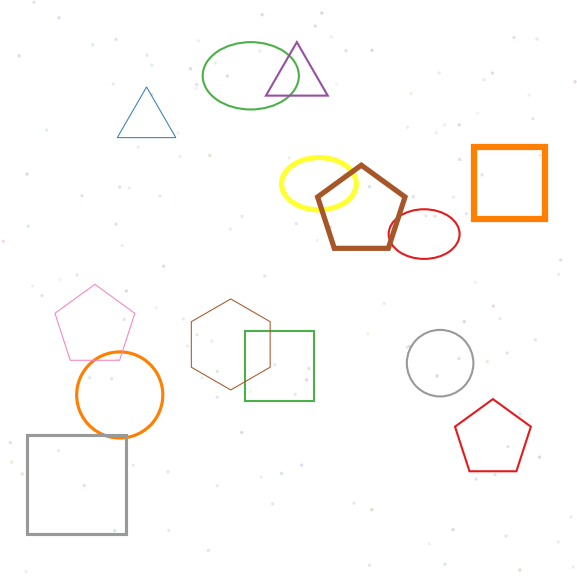[{"shape": "oval", "thickness": 1, "radius": 0.31, "center": [0.734, 0.594]}, {"shape": "pentagon", "thickness": 1, "radius": 0.35, "center": [0.854, 0.239]}, {"shape": "triangle", "thickness": 0.5, "radius": 0.29, "center": [0.254, 0.79]}, {"shape": "oval", "thickness": 1, "radius": 0.42, "center": [0.434, 0.868]}, {"shape": "square", "thickness": 1, "radius": 0.3, "center": [0.484, 0.365]}, {"shape": "triangle", "thickness": 1, "radius": 0.31, "center": [0.514, 0.864]}, {"shape": "square", "thickness": 3, "radius": 0.31, "center": [0.882, 0.683]}, {"shape": "circle", "thickness": 1.5, "radius": 0.37, "center": [0.207, 0.315]}, {"shape": "oval", "thickness": 2.5, "radius": 0.32, "center": [0.552, 0.681]}, {"shape": "hexagon", "thickness": 0.5, "radius": 0.39, "center": [0.4, 0.403]}, {"shape": "pentagon", "thickness": 2.5, "radius": 0.4, "center": [0.626, 0.633]}, {"shape": "pentagon", "thickness": 0.5, "radius": 0.36, "center": [0.164, 0.434]}, {"shape": "circle", "thickness": 1, "radius": 0.29, "center": [0.762, 0.37]}, {"shape": "square", "thickness": 1.5, "radius": 0.43, "center": [0.133, 0.16]}]